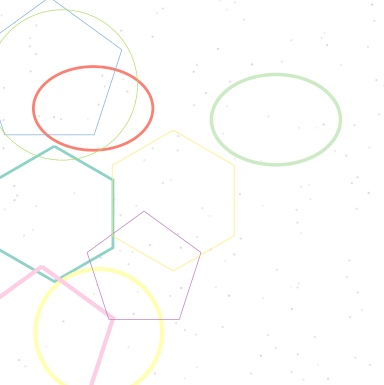[{"shape": "hexagon", "thickness": 2, "radius": 0.88, "center": [0.141, 0.444]}, {"shape": "circle", "thickness": 3, "radius": 0.82, "center": [0.257, 0.137]}, {"shape": "oval", "thickness": 2, "radius": 0.78, "center": [0.242, 0.718]}, {"shape": "pentagon", "thickness": 0.5, "radius": 0.99, "center": [0.128, 0.81]}, {"shape": "circle", "thickness": 0.5, "radius": 0.98, "center": [0.162, 0.779]}, {"shape": "pentagon", "thickness": 3, "radius": 0.97, "center": [0.108, 0.113]}, {"shape": "pentagon", "thickness": 0.5, "radius": 0.78, "center": [0.374, 0.296]}, {"shape": "oval", "thickness": 2.5, "radius": 0.84, "center": [0.717, 0.689]}, {"shape": "hexagon", "thickness": 0.5, "radius": 0.91, "center": [0.45, 0.479]}]